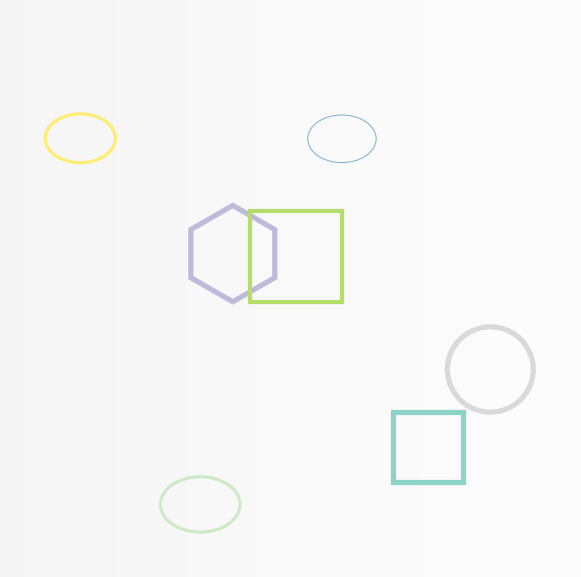[{"shape": "square", "thickness": 2.5, "radius": 0.3, "center": [0.737, 0.224]}, {"shape": "hexagon", "thickness": 2.5, "radius": 0.42, "center": [0.401, 0.56]}, {"shape": "oval", "thickness": 0.5, "radius": 0.29, "center": [0.588, 0.759]}, {"shape": "square", "thickness": 2, "radius": 0.4, "center": [0.51, 0.555]}, {"shape": "circle", "thickness": 2.5, "radius": 0.37, "center": [0.844, 0.359]}, {"shape": "oval", "thickness": 1.5, "radius": 0.34, "center": [0.345, 0.126]}, {"shape": "oval", "thickness": 1.5, "radius": 0.3, "center": [0.138, 0.76]}]